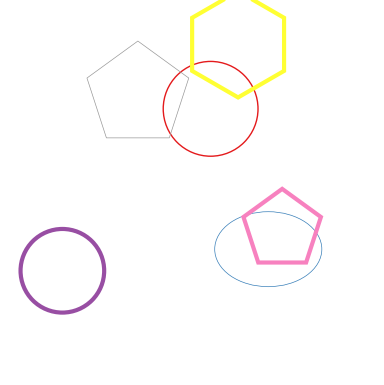[{"shape": "circle", "thickness": 1, "radius": 0.62, "center": [0.547, 0.717]}, {"shape": "oval", "thickness": 0.5, "radius": 0.7, "center": [0.697, 0.353]}, {"shape": "circle", "thickness": 3, "radius": 0.54, "center": [0.162, 0.297]}, {"shape": "hexagon", "thickness": 3, "radius": 0.69, "center": [0.618, 0.885]}, {"shape": "pentagon", "thickness": 3, "radius": 0.53, "center": [0.733, 0.404]}, {"shape": "pentagon", "thickness": 0.5, "radius": 0.69, "center": [0.358, 0.754]}]